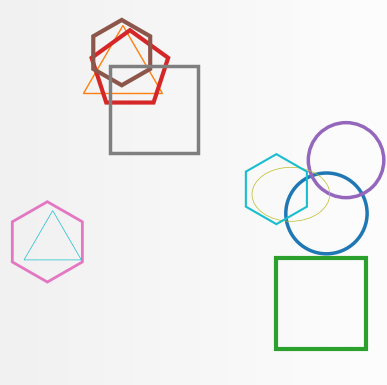[{"shape": "circle", "thickness": 2.5, "radius": 0.52, "center": [0.842, 0.446]}, {"shape": "triangle", "thickness": 1, "radius": 0.59, "center": [0.317, 0.816]}, {"shape": "square", "thickness": 3, "radius": 0.59, "center": [0.828, 0.212]}, {"shape": "pentagon", "thickness": 3, "radius": 0.52, "center": [0.335, 0.818]}, {"shape": "circle", "thickness": 2.5, "radius": 0.49, "center": [0.893, 0.584]}, {"shape": "hexagon", "thickness": 3, "radius": 0.42, "center": [0.314, 0.863]}, {"shape": "hexagon", "thickness": 2, "radius": 0.52, "center": [0.122, 0.372]}, {"shape": "square", "thickness": 2.5, "radius": 0.57, "center": [0.397, 0.716]}, {"shape": "oval", "thickness": 0.5, "radius": 0.5, "center": [0.751, 0.495]}, {"shape": "triangle", "thickness": 0.5, "radius": 0.43, "center": [0.136, 0.368]}, {"shape": "hexagon", "thickness": 1.5, "radius": 0.45, "center": [0.713, 0.509]}]